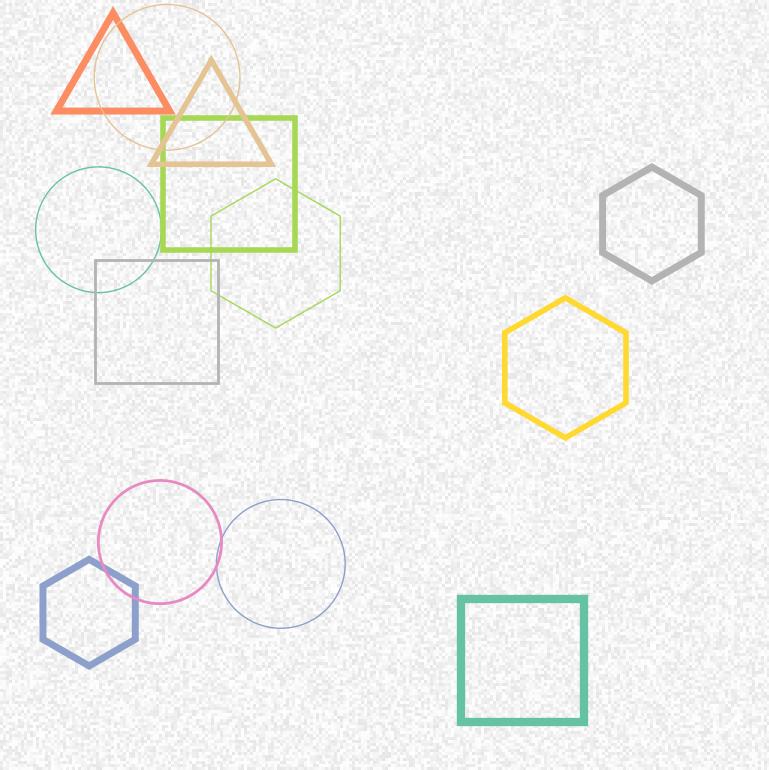[{"shape": "circle", "thickness": 0.5, "radius": 0.41, "center": [0.128, 0.702]}, {"shape": "square", "thickness": 3, "radius": 0.4, "center": [0.678, 0.142]}, {"shape": "triangle", "thickness": 2.5, "radius": 0.42, "center": [0.147, 0.898]}, {"shape": "hexagon", "thickness": 2.5, "radius": 0.35, "center": [0.116, 0.204]}, {"shape": "circle", "thickness": 0.5, "radius": 0.42, "center": [0.365, 0.268]}, {"shape": "circle", "thickness": 1, "radius": 0.4, "center": [0.208, 0.296]}, {"shape": "square", "thickness": 2, "radius": 0.43, "center": [0.297, 0.761]}, {"shape": "hexagon", "thickness": 0.5, "radius": 0.48, "center": [0.358, 0.671]}, {"shape": "hexagon", "thickness": 2, "radius": 0.45, "center": [0.734, 0.522]}, {"shape": "circle", "thickness": 0.5, "radius": 0.47, "center": [0.217, 0.9]}, {"shape": "triangle", "thickness": 2, "radius": 0.45, "center": [0.274, 0.832]}, {"shape": "hexagon", "thickness": 2.5, "radius": 0.37, "center": [0.847, 0.709]}, {"shape": "square", "thickness": 1, "radius": 0.4, "center": [0.203, 0.583]}]